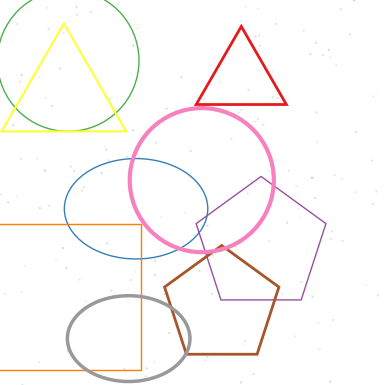[{"shape": "triangle", "thickness": 2, "radius": 0.68, "center": [0.627, 0.796]}, {"shape": "oval", "thickness": 1, "radius": 0.93, "center": [0.353, 0.458]}, {"shape": "circle", "thickness": 1, "radius": 0.92, "center": [0.177, 0.843]}, {"shape": "pentagon", "thickness": 1, "radius": 0.89, "center": [0.678, 0.364]}, {"shape": "square", "thickness": 1, "radius": 0.95, "center": [0.176, 0.228]}, {"shape": "triangle", "thickness": 1.5, "radius": 0.93, "center": [0.166, 0.752]}, {"shape": "pentagon", "thickness": 2, "radius": 0.78, "center": [0.576, 0.206]}, {"shape": "circle", "thickness": 3, "radius": 0.94, "center": [0.524, 0.532]}, {"shape": "oval", "thickness": 2.5, "radius": 0.8, "center": [0.334, 0.121]}]